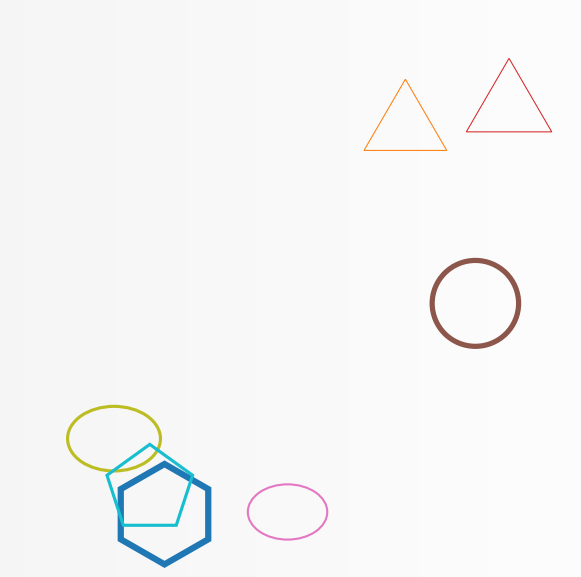[{"shape": "hexagon", "thickness": 3, "radius": 0.43, "center": [0.283, 0.109]}, {"shape": "triangle", "thickness": 0.5, "radius": 0.41, "center": [0.697, 0.78]}, {"shape": "triangle", "thickness": 0.5, "radius": 0.42, "center": [0.876, 0.813]}, {"shape": "circle", "thickness": 2.5, "radius": 0.37, "center": [0.818, 0.474]}, {"shape": "oval", "thickness": 1, "radius": 0.34, "center": [0.495, 0.113]}, {"shape": "oval", "thickness": 1.5, "radius": 0.4, "center": [0.196, 0.24]}, {"shape": "pentagon", "thickness": 1.5, "radius": 0.39, "center": [0.258, 0.152]}]